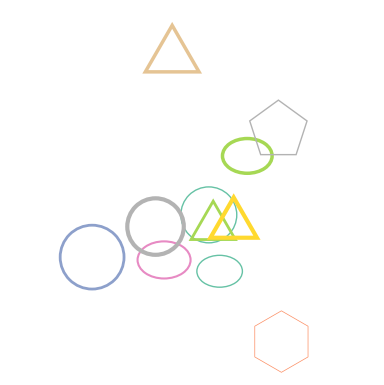[{"shape": "circle", "thickness": 1, "radius": 0.36, "center": [0.542, 0.442]}, {"shape": "oval", "thickness": 1, "radius": 0.3, "center": [0.57, 0.295]}, {"shape": "hexagon", "thickness": 0.5, "radius": 0.4, "center": [0.731, 0.113]}, {"shape": "circle", "thickness": 2, "radius": 0.41, "center": [0.239, 0.332]}, {"shape": "oval", "thickness": 1.5, "radius": 0.34, "center": [0.426, 0.325]}, {"shape": "oval", "thickness": 2.5, "radius": 0.32, "center": [0.642, 0.595]}, {"shape": "triangle", "thickness": 2, "radius": 0.33, "center": [0.554, 0.411]}, {"shape": "triangle", "thickness": 3, "radius": 0.35, "center": [0.607, 0.417]}, {"shape": "triangle", "thickness": 2.5, "radius": 0.4, "center": [0.447, 0.854]}, {"shape": "circle", "thickness": 3, "radius": 0.37, "center": [0.404, 0.412]}, {"shape": "pentagon", "thickness": 1, "radius": 0.39, "center": [0.723, 0.662]}]